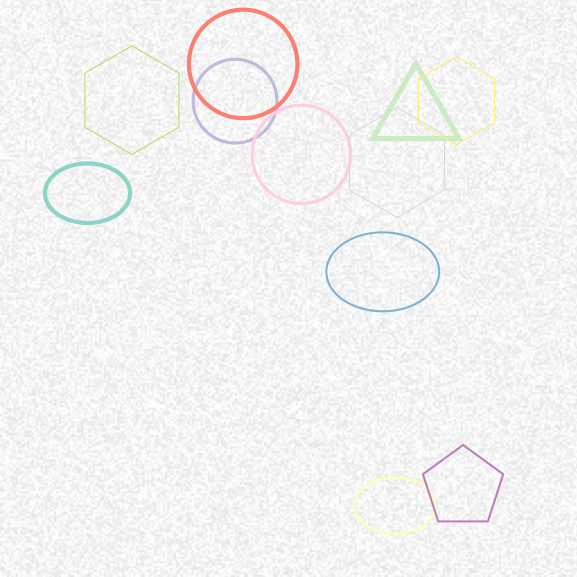[{"shape": "oval", "thickness": 2, "radius": 0.37, "center": [0.152, 0.665]}, {"shape": "oval", "thickness": 1, "radius": 0.35, "center": [0.684, 0.124]}, {"shape": "circle", "thickness": 1.5, "radius": 0.36, "center": [0.407, 0.824]}, {"shape": "circle", "thickness": 2, "radius": 0.47, "center": [0.421, 0.888]}, {"shape": "oval", "thickness": 1, "radius": 0.49, "center": [0.663, 0.528]}, {"shape": "hexagon", "thickness": 0.5, "radius": 0.47, "center": [0.228, 0.826]}, {"shape": "circle", "thickness": 1.5, "radius": 0.43, "center": [0.522, 0.732]}, {"shape": "hexagon", "thickness": 0.5, "radius": 0.48, "center": [0.687, 0.718]}, {"shape": "pentagon", "thickness": 1, "radius": 0.37, "center": [0.802, 0.155]}, {"shape": "triangle", "thickness": 2.5, "radius": 0.43, "center": [0.72, 0.802]}, {"shape": "hexagon", "thickness": 0.5, "radius": 0.38, "center": [0.79, 0.825]}]